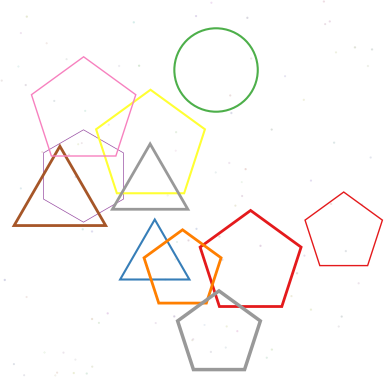[{"shape": "pentagon", "thickness": 2, "radius": 0.69, "center": [0.651, 0.315]}, {"shape": "pentagon", "thickness": 1, "radius": 0.53, "center": [0.893, 0.396]}, {"shape": "triangle", "thickness": 1.5, "radius": 0.52, "center": [0.402, 0.326]}, {"shape": "circle", "thickness": 1.5, "radius": 0.54, "center": [0.561, 0.818]}, {"shape": "hexagon", "thickness": 0.5, "radius": 0.6, "center": [0.217, 0.543]}, {"shape": "pentagon", "thickness": 2, "radius": 0.53, "center": [0.474, 0.298]}, {"shape": "pentagon", "thickness": 1.5, "radius": 0.74, "center": [0.391, 0.618]}, {"shape": "triangle", "thickness": 2, "radius": 0.69, "center": [0.156, 0.483]}, {"shape": "pentagon", "thickness": 1, "radius": 0.71, "center": [0.217, 0.71]}, {"shape": "pentagon", "thickness": 2.5, "radius": 0.56, "center": [0.569, 0.131]}, {"shape": "triangle", "thickness": 2, "radius": 0.57, "center": [0.39, 0.513]}]